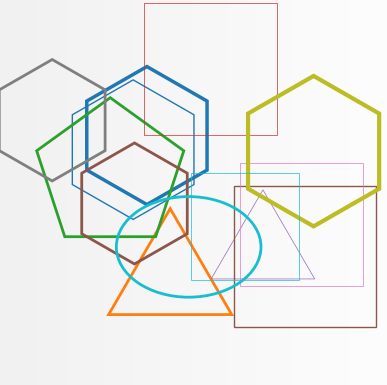[{"shape": "hexagon", "thickness": 2.5, "radius": 0.9, "center": [0.379, 0.648]}, {"shape": "hexagon", "thickness": 1, "radius": 0.91, "center": [0.344, 0.611]}, {"shape": "triangle", "thickness": 2, "radius": 0.92, "center": [0.439, 0.275]}, {"shape": "pentagon", "thickness": 2, "radius": 1.0, "center": [0.284, 0.547]}, {"shape": "square", "thickness": 0.5, "radius": 0.86, "center": [0.544, 0.821]}, {"shape": "triangle", "thickness": 0.5, "radius": 0.77, "center": [0.679, 0.353]}, {"shape": "square", "thickness": 1, "radius": 0.92, "center": [0.788, 0.334]}, {"shape": "hexagon", "thickness": 2, "radius": 0.79, "center": [0.347, 0.471]}, {"shape": "square", "thickness": 0.5, "radius": 0.8, "center": [0.778, 0.417]}, {"shape": "hexagon", "thickness": 2, "radius": 0.79, "center": [0.135, 0.688]}, {"shape": "hexagon", "thickness": 3, "radius": 0.98, "center": [0.809, 0.607]}, {"shape": "square", "thickness": 0.5, "radius": 0.7, "center": [0.633, 0.412]}, {"shape": "oval", "thickness": 2, "radius": 0.93, "center": [0.487, 0.359]}]